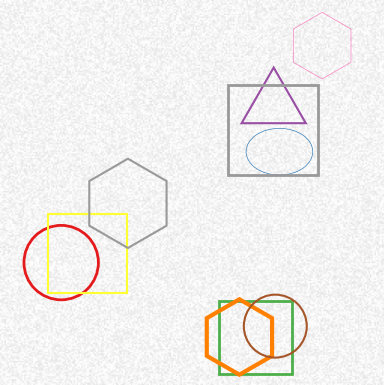[{"shape": "circle", "thickness": 2, "radius": 0.48, "center": [0.159, 0.318]}, {"shape": "oval", "thickness": 0.5, "radius": 0.43, "center": [0.726, 0.606]}, {"shape": "square", "thickness": 2, "radius": 0.47, "center": [0.664, 0.122]}, {"shape": "triangle", "thickness": 1.5, "radius": 0.48, "center": [0.711, 0.728]}, {"shape": "hexagon", "thickness": 3, "radius": 0.49, "center": [0.622, 0.125]}, {"shape": "square", "thickness": 1.5, "radius": 0.51, "center": [0.227, 0.341]}, {"shape": "circle", "thickness": 1.5, "radius": 0.41, "center": [0.715, 0.153]}, {"shape": "hexagon", "thickness": 0.5, "radius": 0.43, "center": [0.837, 0.881]}, {"shape": "hexagon", "thickness": 1.5, "radius": 0.58, "center": [0.332, 0.472]}, {"shape": "square", "thickness": 2, "radius": 0.58, "center": [0.71, 0.663]}]